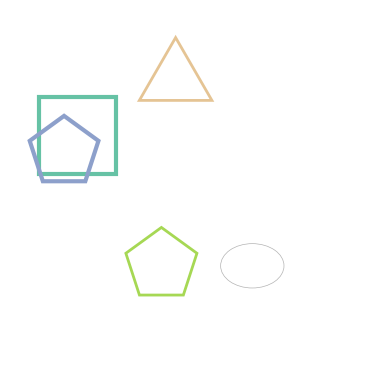[{"shape": "square", "thickness": 3, "radius": 0.5, "center": [0.202, 0.647]}, {"shape": "pentagon", "thickness": 3, "radius": 0.47, "center": [0.166, 0.605]}, {"shape": "pentagon", "thickness": 2, "radius": 0.49, "center": [0.419, 0.312]}, {"shape": "triangle", "thickness": 2, "radius": 0.54, "center": [0.456, 0.794]}, {"shape": "oval", "thickness": 0.5, "radius": 0.41, "center": [0.655, 0.31]}]